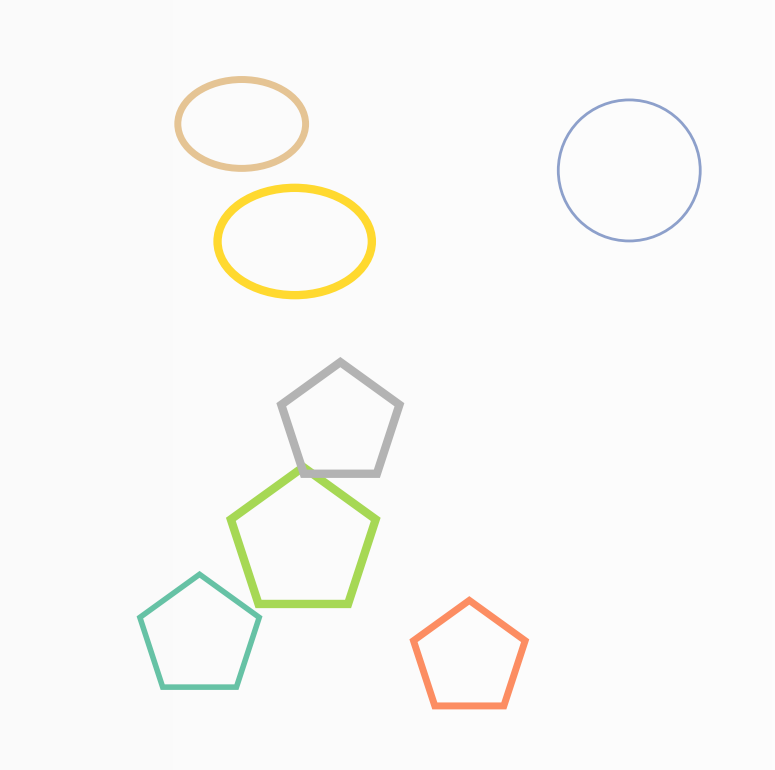[{"shape": "pentagon", "thickness": 2, "radius": 0.4, "center": [0.257, 0.173]}, {"shape": "pentagon", "thickness": 2.5, "radius": 0.38, "center": [0.606, 0.145]}, {"shape": "circle", "thickness": 1, "radius": 0.46, "center": [0.812, 0.779]}, {"shape": "pentagon", "thickness": 3, "radius": 0.49, "center": [0.391, 0.295]}, {"shape": "oval", "thickness": 3, "radius": 0.5, "center": [0.38, 0.686]}, {"shape": "oval", "thickness": 2.5, "radius": 0.41, "center": [0.312, 0.839]}, {"shape": "pentagon", "thickness": 3, "radius": 0.4, "center": [0.439, 0.45]}]